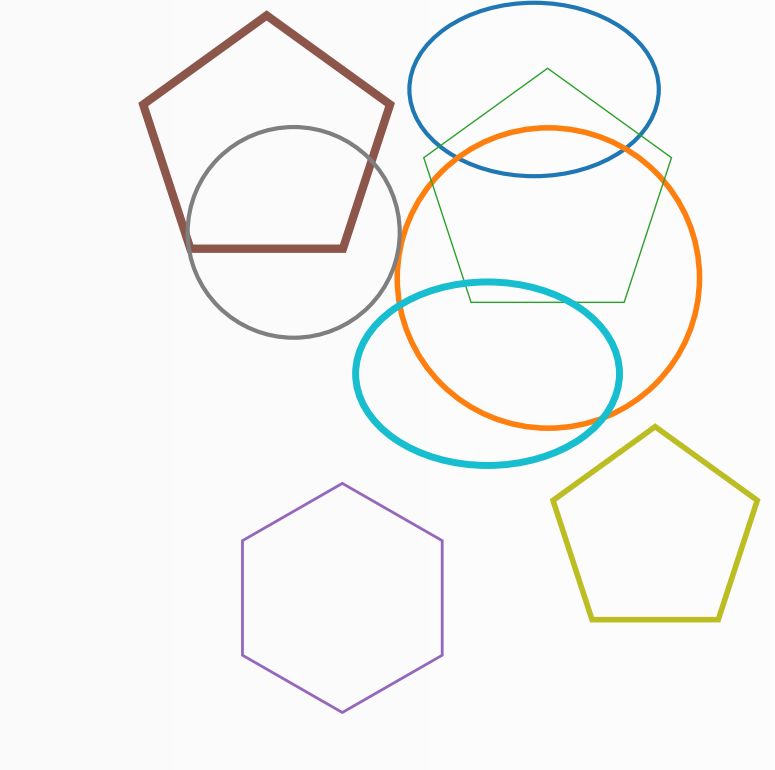[{"shape": "oval", "thickness": 1.5, "radius": 0.8, "center": [0.689, 0.884]}, {"shape": "circle", "thickness": 2, "radius": 0.98, "center": [0.708, 0.639]}, {"shape": "pentagon", "thickness": 0.5, "radius": 0.84, "center": [0.707, 0.743]}, {"shape": "hexagon", "thickness": 1, "radius": 0.74, "center": [0.442, 0.223]}, {"shape": "pentagon", "thickness": 3, "radius": 0.84, "center": [0.344, 0.812]}, {"shape": "circle", "thickness": 1.5, "radius": 0.68, "center": [0.379, 0.698]}, {"shape": "pentagon", "thickness": 2, "radius": 0.69, "center": [0.845, 0.307]}, {"shape": "oval", "thickness": 2.5, "radius": 0.85, "center": [0.629, 0.515]}]